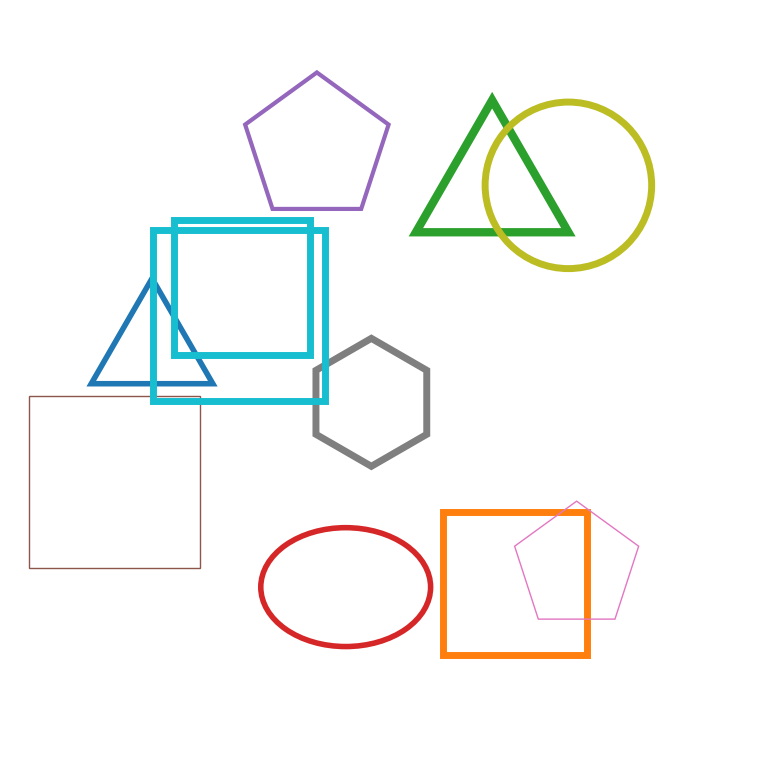[{"shape": "triangle", "thickness": 2, "radius": 0.46, "center": [0.197, 0.547]}, {"shape": "square", "thickness": 2.5, "radius": 0.47, "center": [0.669, 0.242]}, {"shape": "triangle", "thickness": 3, "radius": 0.57, "center": [0.639, 0.756]}, {"shape": "oval", "thickness": 2, "radius": 0.55, "center": [0.449, 0.238]}, {"shape": "pentagon", "thickness": 1.5, "radius": 0.49, "center": [0.412, 0.808]}, {"shape": "square", "thickness": 0.5, "radius": 0.56, "center": [0.149, 0.374]}, {"shape": "pentagon", "thickness": 0.5, "radius": 0.42, "center": [0.749, 0.264]}, {"shape": "hexagon", "thickness": 2.5, "radius": 0.42, "center": [0.482, 0.477]}, {"shape": "circle", "thickness": 2.5, "radius": 0.54, "center": [0.738, 0.759]}, {"shape": "square", "thickness": 2.5, "radius": 0.44, "center": [0.314, 0.627]}, {"shape": "square", "thickness": 2.5, "radius": 0.56, "center": [0.31, 0.59]}]